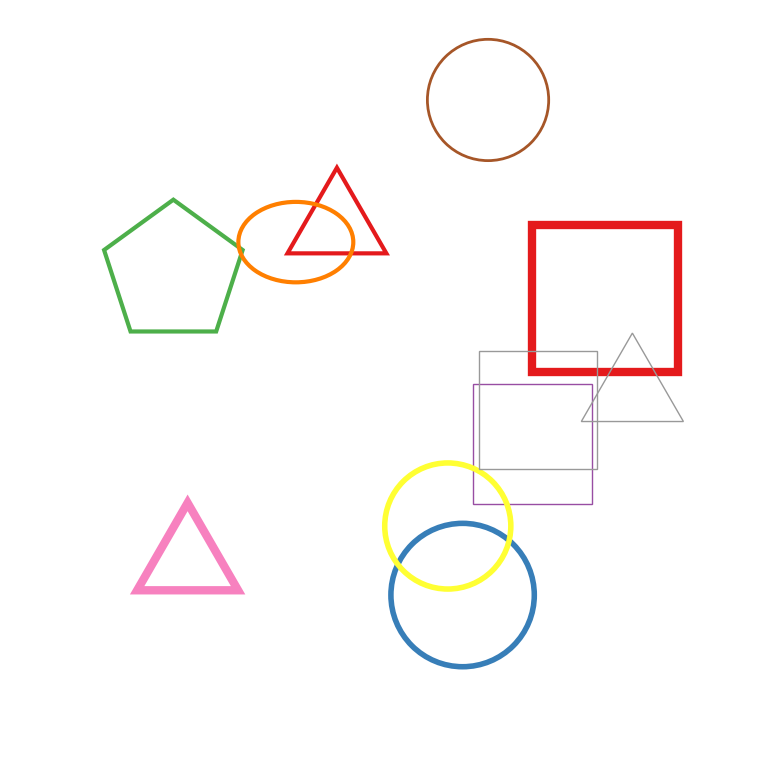[{"shape": "triangle", "thickness": 1.5, "radius": 0.37, "center": [0.438, 0.708]}, {"shape": "square", "thickness": 3, "radius": 0.48, "center": [0.786, 0.612]}, {"shape": "circle", "thickness": 2, "radius": 0.47, "center": [0.601, 0.227]}, {"shape": "pentagon", "thickness": 1.5, "radius": 0.47, "center": [0.225, 0.646]}, {"shape": "square", "thickness": 0.5, "radius": 0.39, "center": [0.691, 0.423]}, {"shape": "oval", "thickness": 1.5, "radius": 0.37, "center": [0.384, 0.686]}, {"shape": "circle", "thickness": 2, "radius": 0.41, "center": [0.582, 0.317]}, {"shape": "circle", "thickness": 1, "radius": 0.39, "center": [0.634, 0.87]}, {"shape": "triangle", "thickness": 3, "radius": 0.38, "center": [0.244, 0.271]}, {"shape": "square", "thickness": 0.5, "radius": 0.38, "center": [0.699, 0.467]}, {"shape": "triangle", "thickness": 0.5, "radius": 0.38, "center": [0.821, 0.491]}]